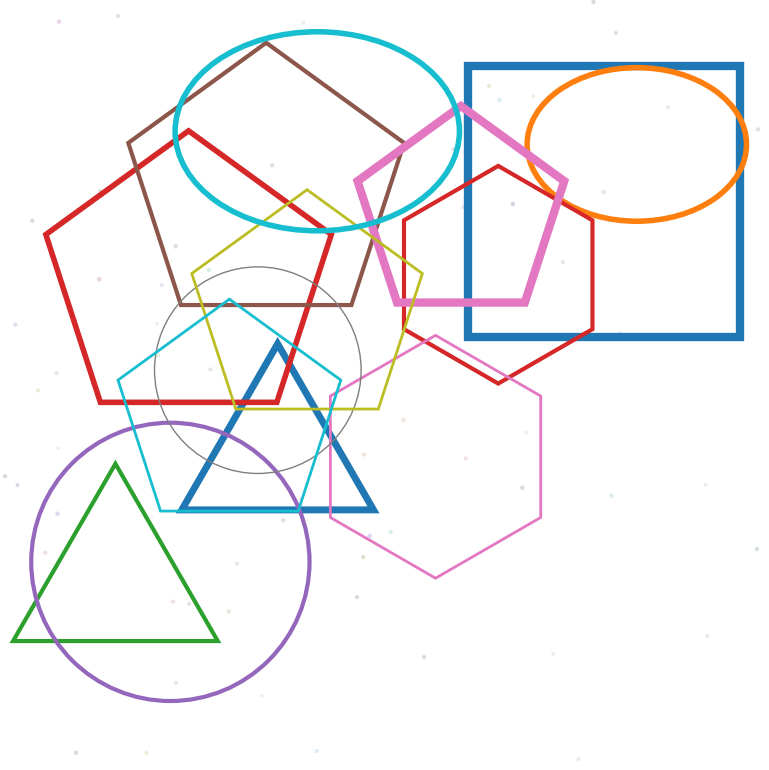[{"shape": "square", "thickness": 3, "radius": 0.88, "center": [0.785, 0.738]}, {"shape": "triangle", "thickness": 2.5, "radius": 0.72, "center": [0.361, 0.41]}, {"shape": "oval", "thickness": 2, "radius": 0.71, "center": [0.827, 0.812]}, {"shape": "triangle", "thickness": 1.5, "radius": 0.77, "center": [0.15, 0.244]}, {"shape": "hexagon", "thickness": 1.5, "radius": 0.71, "center": [0.647, 0.643]}, {"shape": "pentagon", "thickness": 2, "radius": 0.97, "center": [0.245, 0.635]}, {"shape": "circle", "thickness": 1.5, "radius": 0.9, "center": [0.221, 0.27]}, {"shape": "pentagon", "thickness": 1.5, "radius": 0.94, "center": [0.346, 0.756]}, {"shape": "hexagon", "thickness": 1, "radius": 0.79, "center": [0.566, 0.407]}, {"shape": "pentagon", "thickness": 3, "radius": 0.71, "center": [0.599, 0.721]}, {"shape": "circle", "thickness": 0.5, "radius": 0.67, "center": [0.335, 0.519]}, {"shape": "pentagon", "thickness": 1, "radius": 0.79, "center": [0.399, 0.596]}, {"shape": "oval", "thickness": 2, "radius": 0.92, "center": [0.412, 0.829]}, {"shape": "pentagon", "thickness": 1, "radius": 0.76, "center": [0.298, 0.459]}]